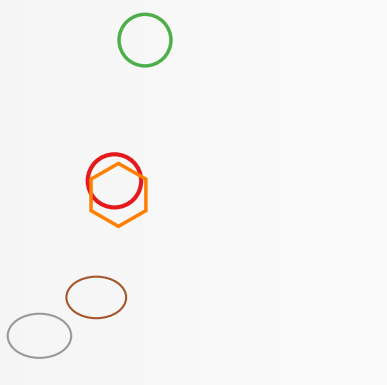[{"shape": "circle", "thickness": 3, "radius": 0.35, "center": [0.295, 0.53]}, {"shape": "circle", "thickness": 2.5, "radius": 0.33, "center": [0.374, 0.896]}, {"shape": "hexagon", "thickness": 2.5, "radius": 0.41, "center": [0.306, 0.494]}, {"shape": "oval", "thickness": 1.5, "radius": 0.39, "center": [0.248, 0.227]}, {"shape": "oval", "thickness": 1.5, "radius": 0.41, "center": [0.102, 0.128]}]